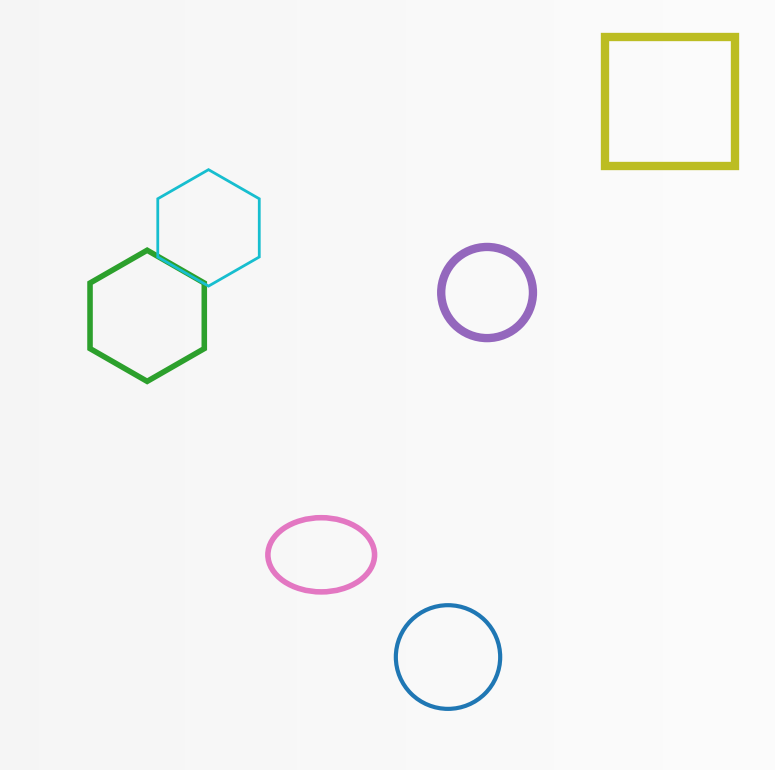[{"shape": "circle", "thickness": 1.5, "radius": 0.34, "center": [0.578, 0.147]}, {"shape": "hexagon", "thickness": 2, "radius": 0.43, "center": [0.19, 0.59]}, {"shape": "circle", "thickness": 3, "radius": 0.3, "center": [0.628, 0.62]}, {"shape": "oval", "thickness": 2, "radius": 0.34, "center": [0.414, 0.279]}, {"shape": "square", "thickness": 3, "radius": 0.42, "center": [0.864, 0.868]}, {"shape": "hexagon", "thickness": 1, "radius": 0.38, "center": [0.269, 0.704]}]